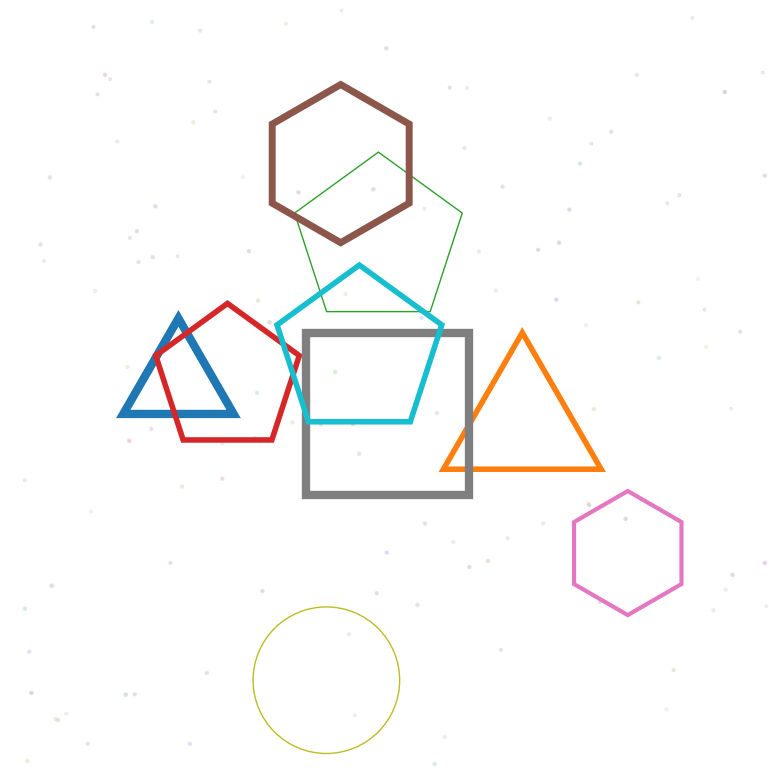[{"shape": "triangle", "thickness": 3, "radius": 0.41, "center": [0.232, 0.504]}, {"shape": "triangle", "thickness": 2, "radius": 0.59, "center": [0.678, 0.45]}, {"shape": "pentagon", "thickness": 0.5, "radius": 0.57, "center": [0.491, 0.688]}, {"shape": "pentagon", "thickness": 2, "radius": 0.49, "center": [0.295, 0.508]}, {"shape": "hexagon", "thickness": 2.5, "radius": 0.51, "center": [0.442, 0.788]}, {"shape": "hexagon", "thickness": 1.5, "radius": 0.4, "center": [0.815, 0.282]}, {"shape": "square", "thickness": 3, "radius": 0.53, "center": [0.503, 0.463]}, {"shape": "circle", "thickness": 0.5, "radius": 0.48, "center": [0.424, 0.117]}, {"shape": "pentagon", "thickness": 2, "radius": 0.56, "center": [0.467, 0.543]}]